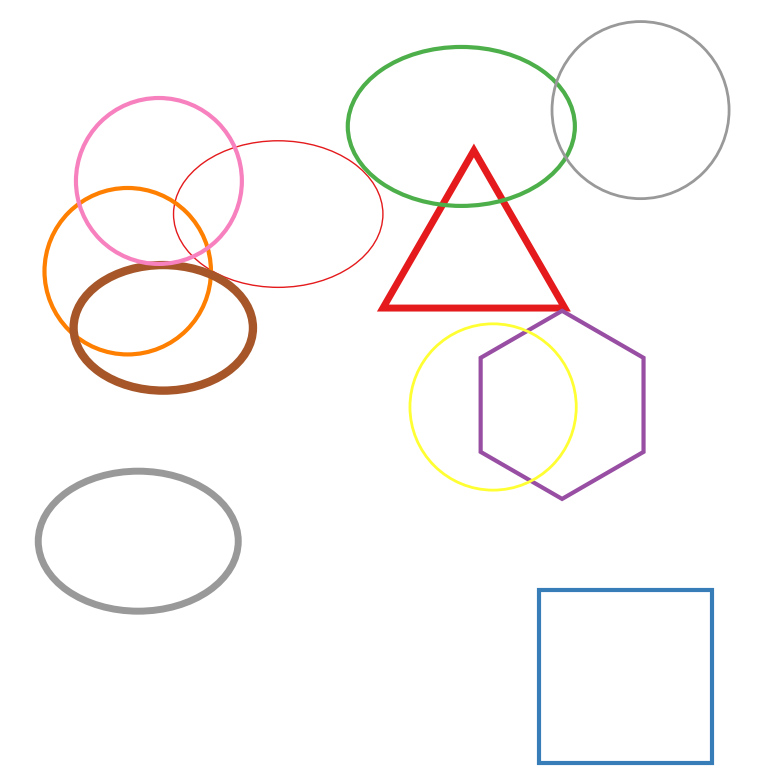[{"shape": "oval", "thickness": 0.5, "radius": 0.68, "center": [0.361, 0.722]}, {"shape": "triangle", "thickness": 2.5, "radius": 0.68, "center": [0.615, 0.668]}, {"shape": "square", "thickness": 1.5, "radius": 0.56, "center": [0.813, 0.122]}, {"shape": "oval", "thickness": 1.5, "radius": 0.74, "center": [0.599, 0.836]}, {"shape": "hexagon", "thickness": 1.5, "radius": 0.61, "center": [0.73, 0.474]}, {"shape": "circle", "thickness": 1.5, "radius": 0.54, "center": [0.166, 0.648]}, {"shape": "circle", "thickness": 1, "radius": 0.54, "center": [0.64, 0.471]}, {"shape": "oval", "thickness": 3, "radius": 0.58, "center": [0.212, 0.574]}, {"shape": "circle", "thickness": 1.5, "radius": 0.54, "center": [0.206, 0.765]}, {"shape": "circle", "thickness": 1, "radius": 0.57, "center": [0.832, 0.857]}, {"shape": "oval", "thickness": 2.5, "radius": 0.65, "center": [0.18, 0.297]}]